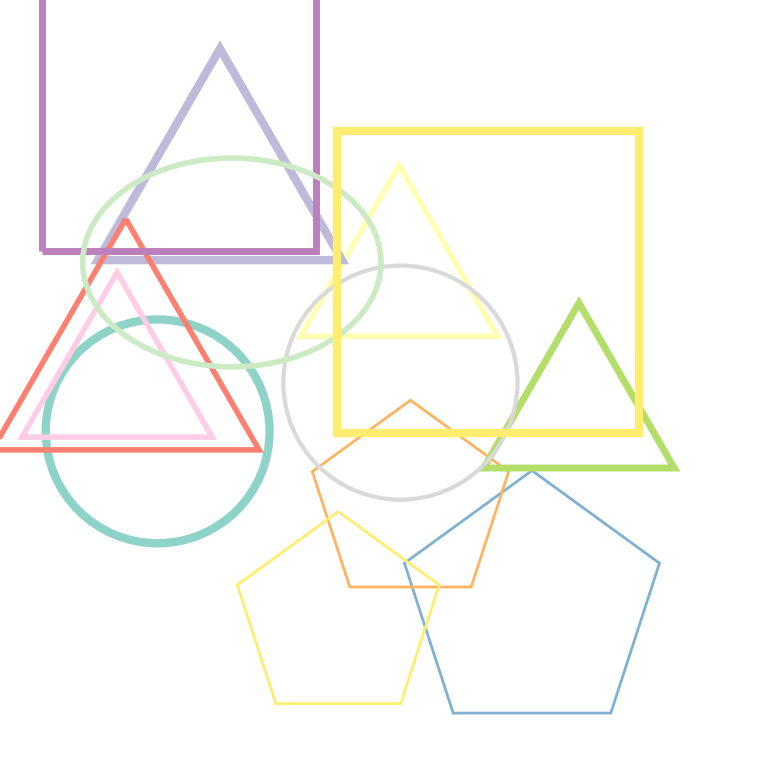[{"shape": "circle", "thickness": 3, "radius": 0.73, "center": [0.205, 0.44]}, {"shape": "triangle", "thickness": 2, "radius": 0.74, "center": [0.518, 0.637]}, {"shape": "triangle", "thickness": 3, "radius": 0.92, "center": [0.286, 0.754]}, {"shape": "triangle", "thickness": 2, "radius": 1.0, "center": [0.163, 0.516]}, {"shape": "pentagon", "thickness": 1, "radius": 0.87, "center": [0.691, 0.215]}, {"shape": "pentagon", "thickness": 1, "radius": 0.67, "center": [0.533, 0.346]}, {"shape": "triangle", "thickness": 2.5, "radius": 0.71, "center": [0.752, 0.464]}, {"shape": "triangle", "thickness": 2, "radius": 0.71, "center": [0.152, 0.504]}, {"shape": "circle", "thickness": 1.5, "radius": 0.76, "center": [0.52, 0.503]}, {"shape": "square", "thickness": 2.5, "radius": 0.89, "center": [0.233, 0.852]}, {"shape": "oval", "thickness": 2, "radius": 0.97, "center": [0.301, 0.659]}, {"shape": "pentagon", "thickness": 1, "radius": 0.69, "center": [0.439, 0.198]}, {"shape": "square", "thickness": 3, "radius": 0.98, "center": [0.634, 0.634]}]